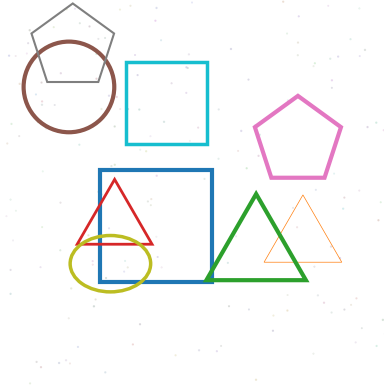[{"shape": "square", "thickness": 3, "radius": 0.73, "center": [0.405, 0.414]}, {"shape": "triangle", "thickness": 0.5, "radius": 0.58, "center": [0.787, 0.377]}, {"shape": "triangle", "thickness": 3, "radius": 0.75, "center": [0.665, 0.347]}, {"shape": "triangle", "thickness": 2, "radius": 0.56, "center": [0.298, 0.422]}, {"shape": "circle", "thickness": 3, "radius": 0.59, "center": [0.179, 0.774]}, {"shape": "pentagon", "thickness": 3, "radius": 0.59, "center": [0.774, 0.633]}, {"shape": "pentagon", "thickness": 1.5, "radius": 0.56, "center": [0.189, 0.878]}, {"shape": "oval", "thickness": 2.5, "radius": 0.52, "center": [0.287, 0.315]}, {"shape": "square", "thickness": 2.5, "radius": 0.53, "center": [0.432, 0.732]}]